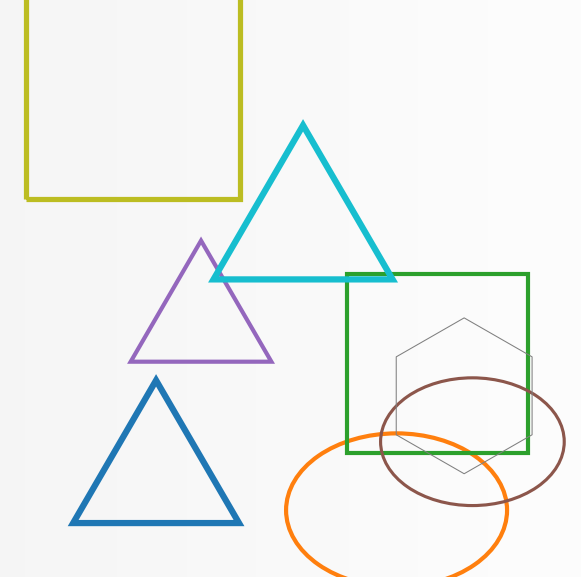[{"shape": "triangle", "thickness": 3, "radius": 0.82, "center": [0.269, 0.176]}, {"shape": "oval", "thickness": 2, "radius": 0.95, "center": [0.682, 0.116]}, {"shape": "square", "thickness": 2, "radius": 0.78, "center": [0.753, 0.37]}, {"shape": "triangle", "thickness": 2, "radius": 0.7, "center": [0.346, 0.443]}, {"shape": "oval", "thickness": 1.5, "radius": 0.79, "center": [0.813, 0.234]}, {"shape": "hexagon", "thickness": 0.5, "radius": 0.67, "center": [0.799, 0.314]}, {"shape": "square", "thickness": 2.5, "radius": 0.92, "center": [0.229, 0.838]}, {"shape": "triangle", "thickness": 3, "radius": 0.89, "center": [0.521, 0.604]}]